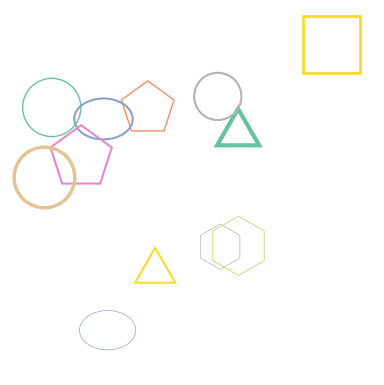[{"shape": "triangle", "thickness": 3, "radius": 0.32, "center": [0.618, 0.654]}, {"shape": "circle", "thickness": 1, "radius": 0.38, "center": [0.134, 0.721]}, {"shape": "pentagon", "thickness": 1, "radius": 0.36, "center": [0.384, 0.718]}, {"shape": "oval", "thickness": 1.5, "radius": 0.38, "center": [0.269, 0.691]}, {"shape": "oval", "thickness": 0.5, "radius": 0.37, "center": [0.28, 0.142]}, {"shape": "pentagon", "thickness": 1.5, "radius": 0.42, "center": [0.211, 0.591]}, {"shape": "hexagon", "thickness": 0.5, "radius": 0.38, "center": [0.619, 0.362]}, {"shape": "triangle", "thickness": 1.5, "radius": 0.3, "center": [0.403, 0.296]}, {"shape": "square", "thickness": 2, "radius": 0.37, "center": [0.861, 0.885]}, {"shape": "circle", "thickness": 2.5, "radius": 0.39, "center": [0.115, 0.539]}, {"shape": "circle", "thickness": 1.5, "radius": 0.31, "center": [0.566, 0.75]}, {"shape": "hexagon", "thickness": 0.5, "radius": 0.29, "center": [0.572, 0.359]}]